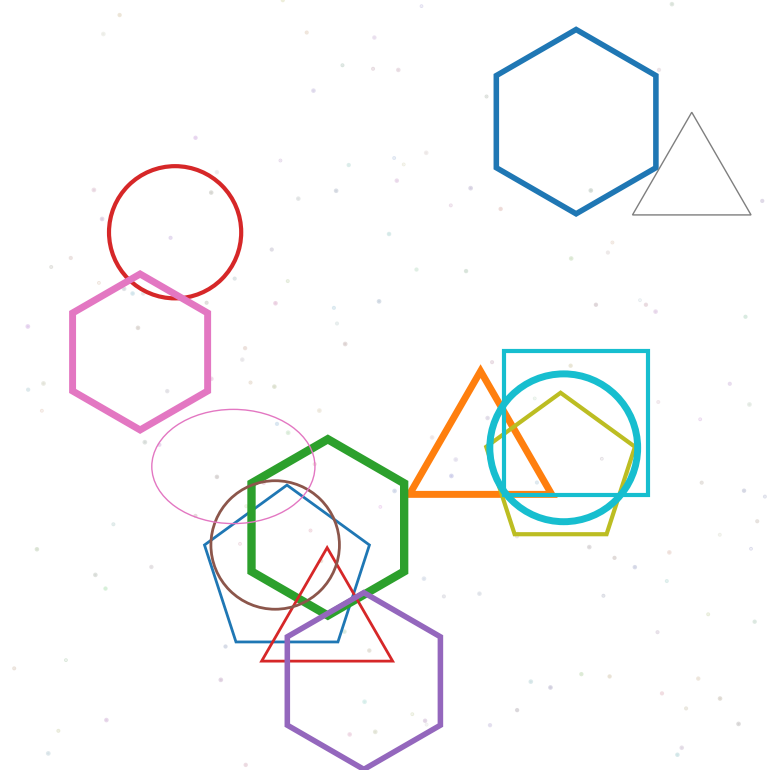[{"shape": "hexagon", "thickness": 2, "radius": 0.6, "center": [0.748, 0.842]}, {"shape": "pentagon", "thickness": 1, "radius": 0.56, "center": [0.373, 0.257]}, {"shape": "triangle", "thickness": 2.5, "radius": 0.53, "center": [0.624, 0.411]}, {"shape": "hexagon", "thickness": 3, "radius": 0.57, "center": [0.426, 0.315]}, {"shape": "circle", "thickness": 1.5, "radius": 0.43, "center": [0.227, 0.698]}, {"shape": "triangle", "thickness": 1, "radius": 0.49, "center": [0.425, 0.191]}, {"shape": "hexagon", "thickness": 2, "radius": 0.57, "center": [0.473, 0.116]}, {"shape": "circle", "thickness": 1, "radius": 0.42, "center": [0.357, 0.292]}, {"shape": "oval", "thickness": 0.5, "radius": 0.53, "center": [0.303, 0.394]}, {"shape": "hexagon", "thickness": 2.5, "radius": 0.51, "center": [0.182, 0.543]}, {"shape": "triangle", "thickness": 0.5, "radius": 0.44, "center": [0.898, 0.765]}, {"shape": "pentagon", "thickness": 1.5, "radius": 0.51, "center": [0.728, 0.388]}, {"shape": "square", "thickness": 1.5, "radius": 0.47, "center": [0.748, 0.45]}, {"shape": "circle", "thickness": 2.5, "radius": 0.48, "center": [0.732, 0.418]}]